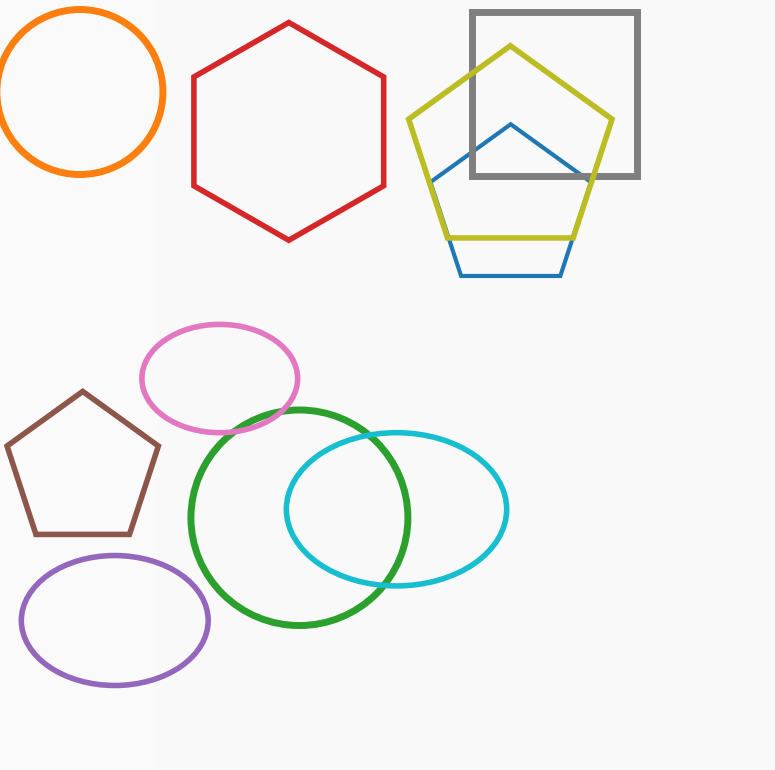[{"shape": "pentagon", "thickness": 1.5, "radius": 0.54, "center": [0.659, 0.73]}, {"shape": "circle", "thickness": 2.5, "radius": 0.54, "center": [0.103, 0.88]}, {"shape": "circle", "thickness": 2.5, "radius": 0.7, "center": [0.386, 0.328]}, {"shape": "hexagon", "thickness": 2, "radius": 0.71, "center": [0.373, 0.829]}, {"shape": "oval", "thickness": 2, "radius": 0.6, "center": [0.148, 0.194]}, {"shape": "pentagon", "thickness": 2, "radius": 0.51, "center": [0.107, 0.389]}, {"shape": "oval", "thickness": 2, "radius": 0.5, "center": [0.284, 0.508]}, {"shape": "square", "thickness": 2.5, "radius": 0.53, "center": [0.715, 0.878]}, {"shape": "pentagon", "thickness": 2, "radius": 0.69, "center": [0.659, 0.803]}, {"shape": "oval", "thickness": 2, "radius": 0.71, "center": [0.512, 0.339]}]